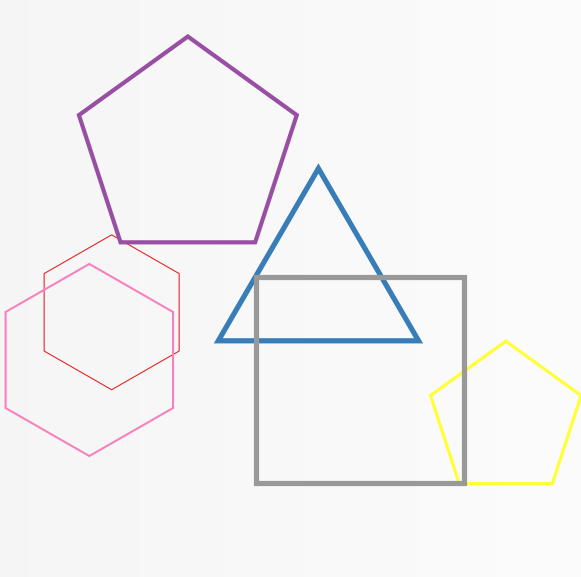[{"shape": "hexagon", "thickness": 0.5, "radius": 0.67, "center": [0.192, 0.458]}, {"shape": "triangle", "thickness": 2.5, "radius": 0.99, "center": [0.548, 0.508]}, {"shape": "pentagon", "thickness": 2, "radius": 0.99, "center": [0.323, 0.739]}, {"shape": "pentagon", "thickness": 1.5, "radius": 0.68, "center": [0.87, 0.272]}, {"shape": "hexagon", "thickness": 1, "radius": 0.83, "center": [0.154, 0.376]}, {"shape": "square", "thickness": 2.5, "radius": 0.89, "center": [0.62, 0.341]}]